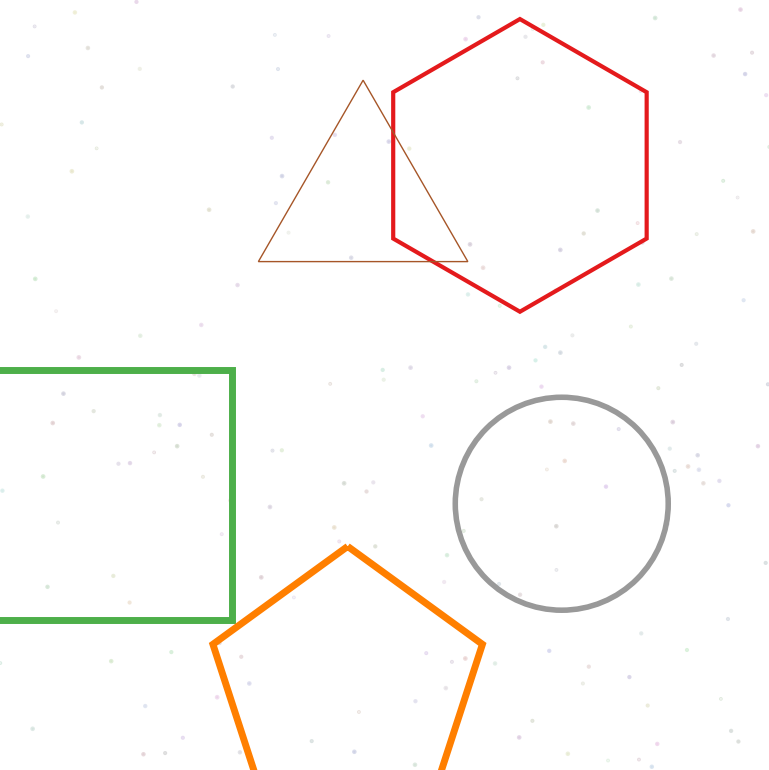[{"shape": "hexagon", "thickness": 1.5, "radius": 0.95, "center": [0.675, 0.785]}, {"shape": "square", "thickness": 2.5, "radius": 0.81, "center": [0.139, 0.357]}, {"shape": "pentagon", "thickness": 2.5, "radius": 0.92, "center": [0.452, 0.106]}, {"shape": "triangle", "thickness": 0.5, "radius": 0.79, "center": [0.472, 0.739]}, {"shape": "circle", "thickness": 2, "radius": 0.69, "center": [0.73, 0.346]}]